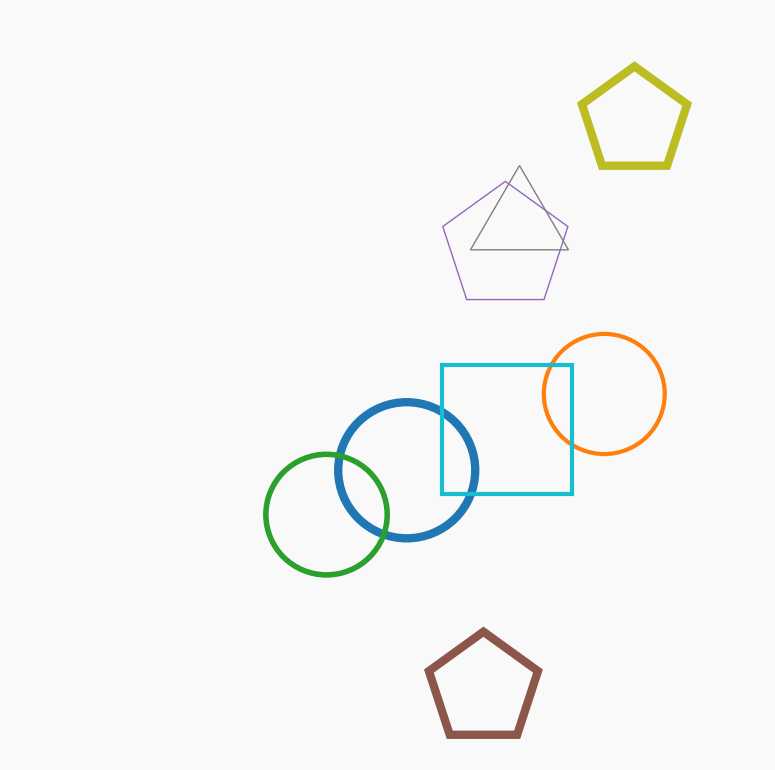[{"shape": "circle", "thickness": 3, "radius": 0.44, "center": [0.525, 0.389]}, {"shape": "circle", "thickness": 1.5, "radius": 0.39, "center": [0.78, 0.488]}, {"shape": "circle", "thickness": 2, "radius": 0.39, "center": [0.421, 0.332]}, {"shape": "pentagon", "thickness": 0.5, "radius": 0.42, "center": [0.652, 0.68]}, {"shape": "pentagon", "thickness": 3, "radius": 0.37, "center": [0.624, 0.106]}, {"shape": "triangle", "thickness": 0.5, "radius": 0.36, "center": [0.67, 0.712]}, {"shape": "pentagon", "thickness": 3, "radius": 0.36, "center": [0.819, 0.842]}, {"shape": "square", "thickness": 1.5, "radius": 0.42, "center": [0.654, 0.442]}]